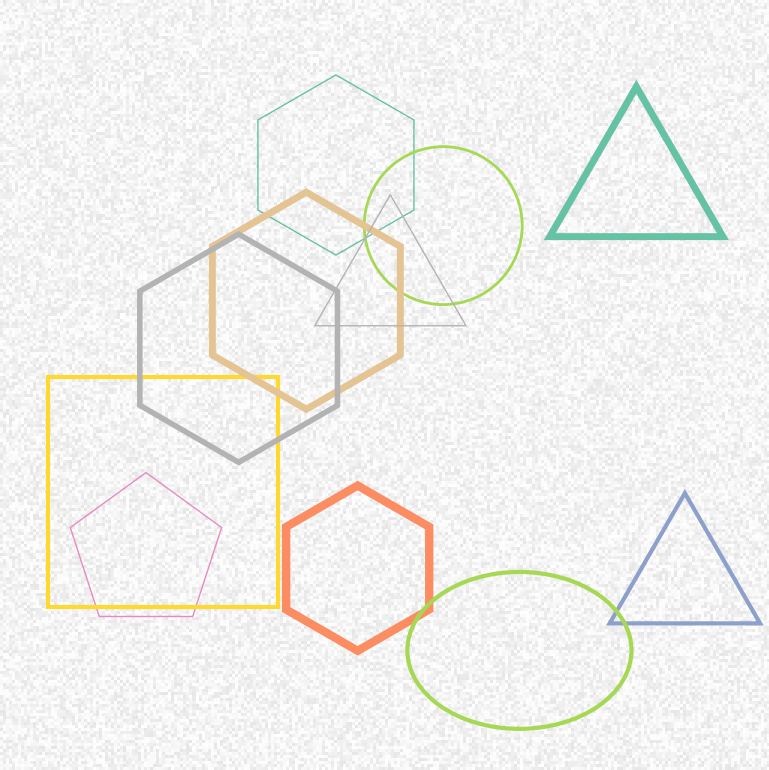[{"shape": "triangle", "thickness": 2.5, "radius": 0.65, "center": [0.826, 0.758]}, {"shape": "hexagon", "thickness": 0.5, "radius": 0.58, "center": [0.436, 0.786]}, {"shape": "hexagon", "thickness": 3, "radius": 0.54, "center": [0.465, 0.262]}, {"shape": "triangle", "thickness": 1.5, "radius": 0.56, "center": [0.889, 0.247]}, {"shape": "pentagon", "thickness": 0.5, "radius": 0.52, "center": [0.19, 0.283]}, {"shape": "circle", "thickness": 1, "radius": 0.51, "center": [0.576, 0.707]}, {"shape": "oval", "thickness": 1.5, "radius": 0.73, "center": [0.675, 0.155]}, {"shape": "square", "thickness": 1.5, "radius": 0.75, "center": [0.212, 0.361]}, {"shape": "hexagon", "thickness": 2.5, "radius": 0.7, "center": [0.398, 0.609]}, {"shape": "triangle", "thickness": 0.5, "radius": 0.57, "center": [0.507, 0.634]}, {"shape": "hexagon", "thickness": 2, "radius": 0.74, "center": [0.31, 0.548]}]